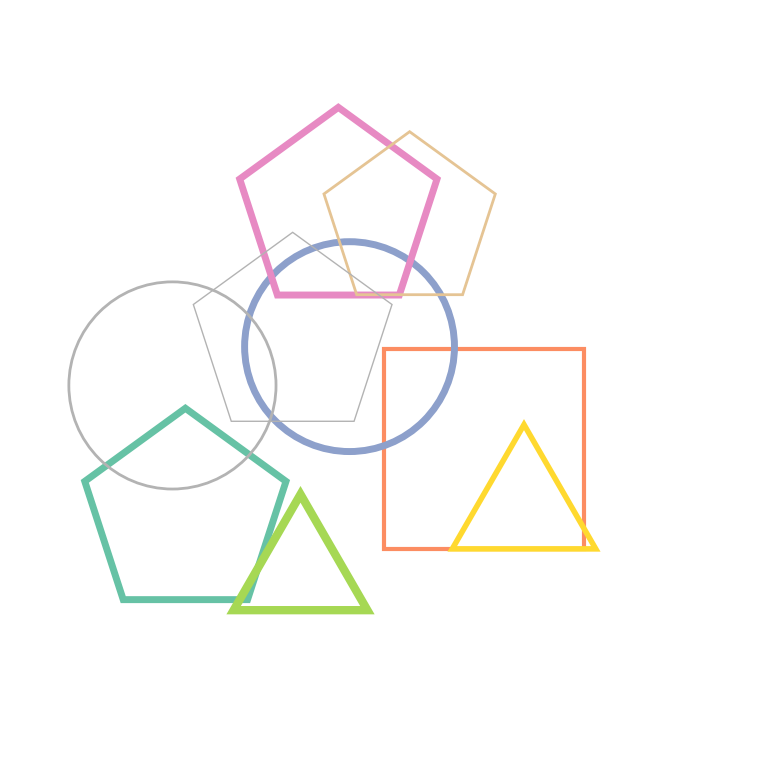[{"shape": "pentagon", "thickness": 2.5, "radius": 0.69, "center": [0.241, 0.332]}, {"shape": "square", "thickness": 1.5, "radius": 0.65, "center": [0.628, 0.417]}, {"shape": "circle", "thickness": 2.5, "radius": 0.68, "center": [0.454, 0.55]}, {"shape": "pentagon", "thickness": 2.5, "radius": 0.67, "center": [0.439, 0.726]}, {"shape": "triangle", "thickness": 3, "radius": 0.5, "center": [0.39, 0.258]}, {"shape": "triangle", "thickness": 2, "radius": 0.54, "center": [0.681, 0.341]}, {"shape": "pentagon", "thickness": 1, "radius": 0.59, "center": [0.532, 0.712]}, {"shape": "circle", "thickness": 1, "radius": 0.67, "center": [0.224, 0.499]}, {"shape": "pentagon", "thickness": 0.5, "radius": 0.68, "center": [0.38, 0.563]}]